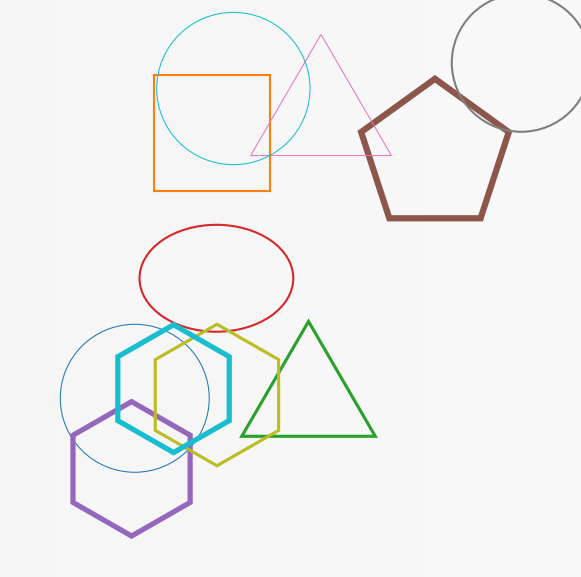[{"shape": "circle", "thickness": 0.5, "radius": 0.64, "center": [0.232, 0.309]}, {"shape": "square", "thickness": 1, "radius": 0.5, "center": [0.365, 0.769]}, {"shape": "triangle", "thickness": 1.5, "radius": 0.66, "center": [0.531, 0.31]}, {"shape": "oval", "thickness": 1, "radius": 0.66, "center": [0.372, 0.517]}, {"shape": "hexagon", "thickness": 2.5, "radius": 0.58, "center": [0.226, 0.187]}, {"shape": "pentagon", "thickness": 3, "radius": 0.67, "center": [0.748, 0.729]}, {"shape": "triangle", "thickness": 0.5, "radius": 0.7, "center": [0.552, 0.8]}, {"shape": "circle", "thickness": 1, "radius": 0.6, "center": [0.897, 0.89]}, {"shape": "hexagon", "thickness": 1.5, "radius": 0.61, "center": [0.373, 0.315]}, {"shape": "hexagon", "thickness": 2.5, "radius": 0.55, "center": [0.299, 0.326]}, {"shape": "circle", "thickness": 0.5, "radius": 0.66, "center": [0.401, 0.846]}]